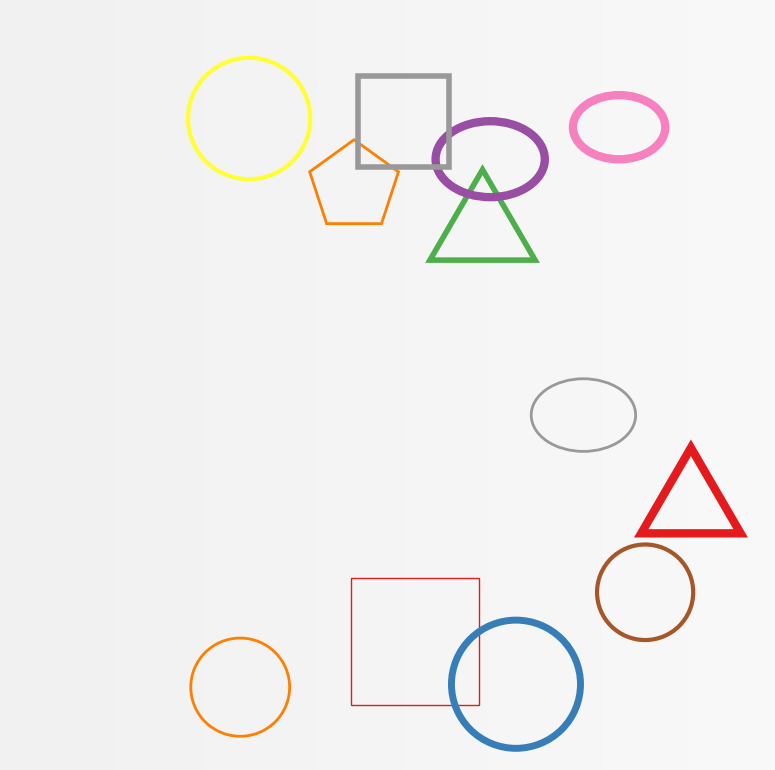[{"shape": "square", "thickness": 0.5, "radius": 0.41, "center": [0.536, 0.167]}, {"shape": "triangle", "thickness": 3, "radius": 0.37, "center": [0.892, 0.344]}, {"shape": "circle", "thickness": 2.5, "radius": 0.42, "center": [0.666, 0.111]}, {"shape": "triangle", "thickness": 2, "radius": 0.39, "center": [0.623, 0.701]}, {"shape": "oval", "thickness": 3, "radius": 0.35, "center": [0.633, 0.793]}, {"shape": "pentagon", "thickness": 1, "radius": 0.3, "center": [0.457, 0.758]}, {"shape": "circle", "thickness": 1, "radius": 0.32, "center": [0.31, 0.108]}, {"shape": "circle", "thickness": 1.5, "radius": 0.39, "center": [0.321, 0.846]}, {"shape": "circle", "thickness": 1.5, "radius": 0.31, "center": [0.832, 0.231]}, {"shape": "oval", "thickness": 3, "radius": 0.3, "center": [0.799, 0.835]}, {"shape": "oval", "thickness": 1, "radius": 0.34, "center": [0.753, 0.461]}, {"shape": "square", "thickness": 2, "radius": 0.29, "center": [0.521, 0.842]}]